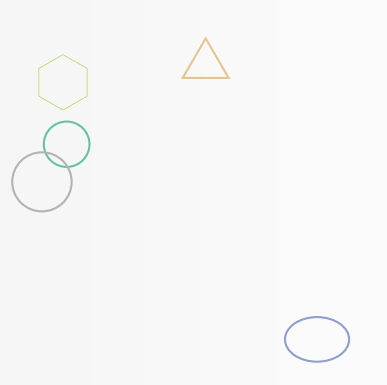[{"shape": "circle", "thickness": 1.5, "radius": 0.29, "center": [0.172, 0.625]}, {"shape": "oval", "thickness": 1.5, "radius": 0.41, "center": [0.818, 0.118]}, {"shape": "hexagon", "thickness": 0.5, "radius": 0.36, "center": [0.163, 0.786]}, {"shape": "triangle", "thickness": 1.5, "radius": 0.34, "center": [0.531, 0.832]}, {"shape": "circle", "thickness": 1.5, "radius": 0.38, "center": [0.108, 0.528]}]